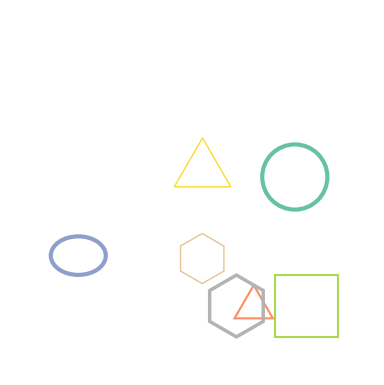[{"shape": "circle", "thickness": 3, "radius": 0.42, "center": [0.766, 0.54]}, {"shape": "triangle", "thickness": 1.5, "radius": 0.29, "center": [0.659, 0.202]}, {"shape": "oval", "thickness": 3, "radius": 0.36, "center": [0.203, 0.336]}, {"shape": "square", "thickness": 1.5, "radius": 0.4, "center": [0.796, 0.205]}, {"shape": "triangle", "thickness": 1, "radius": 0.42, "center": [0.526, 0.557]}, {"shape": "hexagon", "thickness": 1, "radius": 0.33, "center": [0.525, 0.328]}, {"shape": "hexagon", "thickness": 2.5, "radius": 0.4, "center": [0.614, 0.205]}]